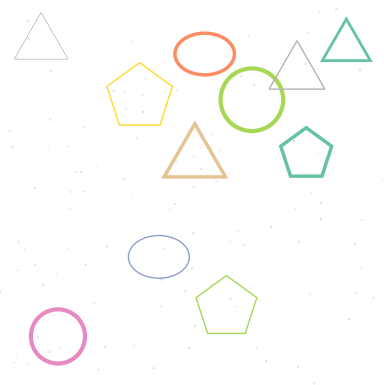[{"shape": "pentagon", "thickness": 2.5, "radius": 0.35, "center": [0.795, 0.599]}, {"shape": "triangle", "thickness": 2, "radius": 0.36, "center": [0.9, 0.879]}, {"shape": "oval", "thickness": 2.5, "radius": 0.39, "center": [0.532, 0.86]}, {"shape": "oval", "thickness": 1, "radius": 0.4, "center": [0.413, 0.333]}, {"shape": "circle", "thickness": 3, "radius": 0.35, "center": [0.151, 0.126]}, {"shape": "pentagon", "thickness": 1, "radius": 0.42, "center": [0.588, 0.201]}, {"shape": "circle", "thickness": 3, "radius": 0.41, "center": [0.654, 0.741]}, {"shape": "pentagon", "thickness": 1, "radius": 0.45, "center": [0.363, 0.748]}, {"shape": "triangle", "thickness": 2.5, "radius": 0.46, "center": [0.506, 0.587]}, {"shape": "triangle", "thickness": 0.5, "radius": 0.4, "center": [0.107, 0.887]}, {"shape": "triangle", "thickness": 1, "radius": 0.42, "center": [0.771, 0.81]}]